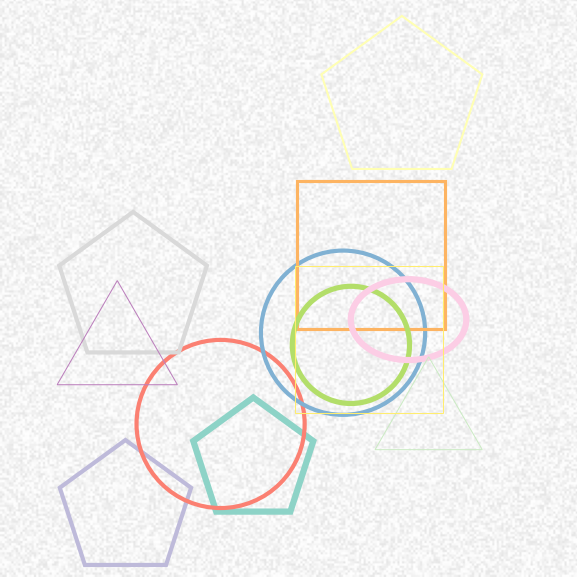[{"shape": "pentagon", "thickness": 3, "radius": 0.55, "center": [0.439, 0.202]}, {"shape": "pentagon", "thickness": 1, "radius": 0.73, "center": [0.696, 0.825]}, {"shape": "pentagon", "thickness": 2, "radius": 0.6, "center": [0.217, 0.118]}, {"shape": "circle", "thickness": 2, "radius": 0.73, "center": [0.382, 0.265]}, {"shape": "circle", "thickness": 2, "radius": 0.71, "center": [0.594, 0.423]}, {"shape": "square", "thickness": 1.5, "radius": 0.64, "center": [0.643, 0.557]}, {"shape": "circle", "thickness": 2.5, "radius": 0.51, "center": [0.608, 0.402]}, {"shape": "oval", "thickness": 3, "radius": 0.5, "center": [0.707, 0.446]}, {"shape": "pentagon", "thickness": 2, "radius": 0.67, "center": [0.23, 0.498]}, {"shape": "triangle", "thickness": 0.5, "radius": 0.6, "center": [0.203, 0.393]}, {"shape": "triangle", "thickness": 0.5, "radius": 0.54, "center": [0.742, 0.274]}, {"shape": "square", "thickness": 0.5, "radius": 0.64, "center": [0.639, 0.411]}]